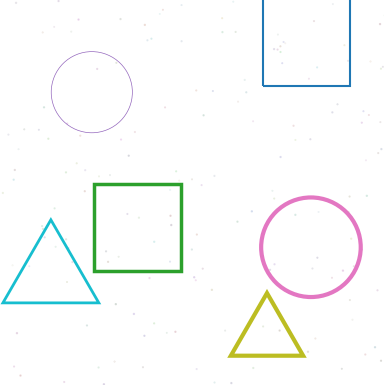[{"shape": "square", "thickness": 1.5, "radius": 0.57, "center": [0.796, 0.89]}, {"shape": "square", "thickness": 2.5, "radius": 0.57, "center": [0.356, 0.41]}, {"shape": "circle", "thickness": 0.5, "radius": 0.53, "center": [0.238, 0.761]}, {"shape": "circle", "thickness": 3, "radius": 0.65, "center": [0.808, 0.358]}, {"shape": "triangle", "thickness": 3, "radius": 0.54, "center": [0.693, 0.13]}, {"shape": "triangle", "thickness": 2, "radius": 0.72, "center": [0.132, 0.285]}]